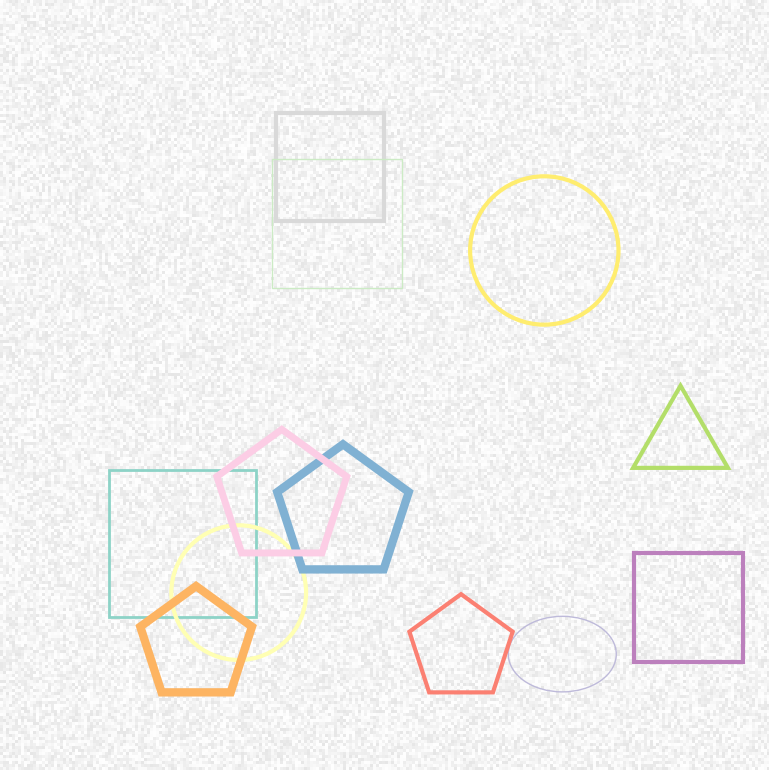[{"shape": "square", "thickness": 1, "radius": 0.48, "center": [0.237, 0.294]}, {"shape": "circle", "thickness": 1.5, "radius": 0.44, "center": [0.31, 0.23]}, {"shape": "oval", "thickness": 0.5, "radius": 0.35, "center": [0.73, 0.151]}, {"shape": "pentagon", "thickness": 1.5, "radius": 0.35, "center": [0.599, 0.158]}, {"shape": "pentagon", "thickness": 3, "radius": 0.45, "center": [0.445, 0.333]}, {"shape": "pentagon", "thickness": 3, "radius": 0.38, "center": [0.255, 0.163]}, {"shape": "triangle", "thickness": 1.5, "radius": 0.36, "center": [0.884, 0.428]}, {"shape": "pentagon", "thickness": 2.5, "radius": 0.44, "center": [0.366, 0.354]}, {"shape": "square", "thickness": 1.5, "radius": 0.35, "center": [0.429, 0.783]}, {"shape": "square", "thickness": 1.5, "radius": 0.35, "center": [0.895, 0.211]}, {"shape": "square", "thickness": 0.5, "radius": 0.42, "center": [0.438, 0.71]}, {"shape": "circle", "thickness": 1.5, "radius": 0.48, "center": [0.707, 0.675]}]